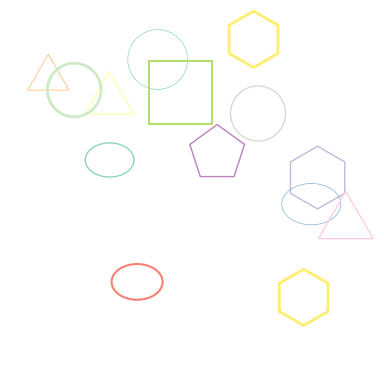[{"shape": "oval", "thickness": 1, "radius": 0.32, "center": [0.285, 0.585]}, {"shape": "circle", "thickness": 0.5, "radius": 0.39, "center": [0.41, 0.845]}, {"shape": "triangle", "thickness": 1, "radius": 0.37, "center": [0.284, 0.74]}, {"shape": "hexagon", "thickness": 1, "radius": 0.41, "center": [0.825, 0.539]}, {"shape": "oval", "thickness": 1.5, "radius": 0.33, "center": [0.356, 0.268]}, {"shape": "oval", "thickness": 0.5, "radius": 0.38, "center": [0.809, 0.47]}, {"shape": "triangle", "thickness": 0.5, "radius": 0.31, "center": [0.126, 0.797]}, {"shape": "square", "thickness": 1.5, "radius": 0.41, "center": [0.468, 0.761]}, {"shape": "triangle", "thickness": 1, "radius": 0.41, "center": [0.898, 0.421]}, {"shape": "circle", "thickness": 1, "radius": 0.36, "center": [0.67, 0.705]}, {"shape": "pentagon", "thickness": 1, "radius": 0.37, "center": [0.564, 0.602]}, {"shape": "circle", "thickness": 2, "radius": 0.35, "center": [0.193, 0.766]}, {"shape": "hexagon", "thickness": 2, "radius": 0.37, "center": [0.659, 0.898]}, {"shape": "hexagon", "thickness": 2, "radius": 0.37, "center": [0.789, 0.228]}]